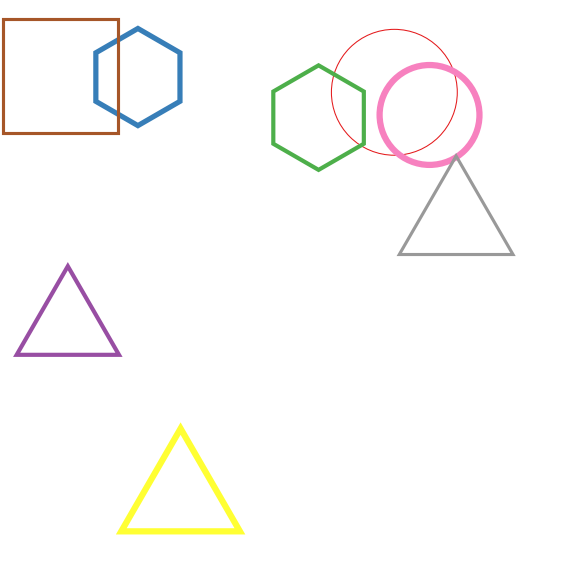[{"shape": "circle", "thickness": 0.5, "radius": 0.54, "center": [0.683, 0.839]}, {"shape": "hexagon", "thickness": 2.5, "radius": 0.42, "center": [0.239, 0.866]}, {"shape": "hexagon", "thickness": 2, "radius": 0.45, "center": [0.552, 0.795]}, {"shape": "triangle", "thickness": 2, "radius": 0.51, "center": [0.117, 0.436]}, {"shape": "triangle", "thickness": 3, "radius": 0.59, "center": [0.313, 0.138]}, {"shape": "square", "thickness": 1.5, "radius": 0.5, "center": [0.105, 0.868]}, {"shape": "circle", "thickness": 3, "radius": 0.43, "center": [0.744, 0.8]}, {"shape": "triangle", "thickness": 1.5, "radius": 0.57, "center": [0.79, 0.615]}]